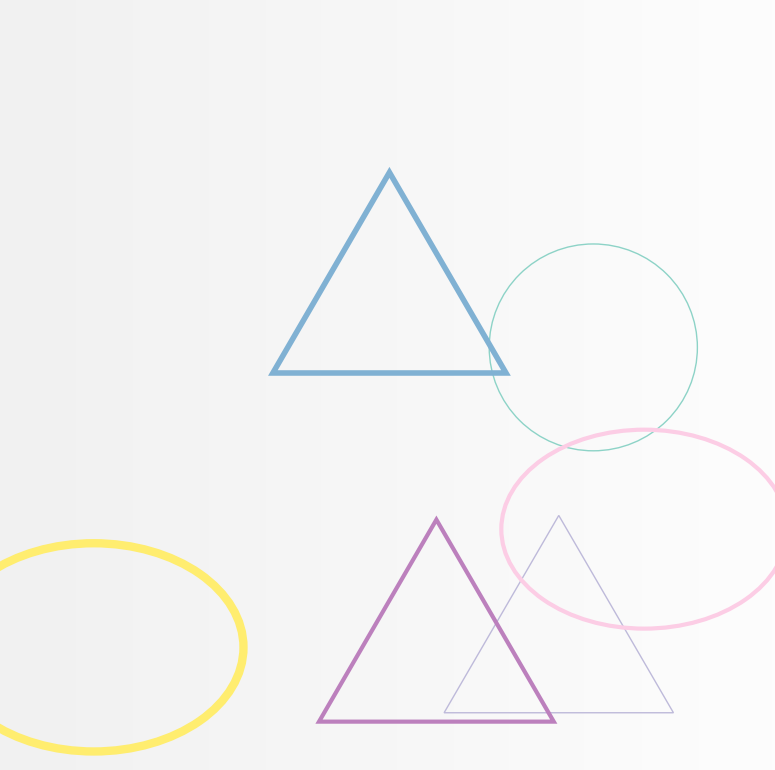[{"shape": "circle", "thickness": 0.5, "radius": 0.67, "center": [0.766, 0.549]}, {"shape": "triangle", "thickness": 0.5, "radius": 0.85, "center": [0.721, 0.16]}, {"shape": "triangle", "thickness": 2, "radius": 0.87, "center": [0.502, 0.602]}, {"shape": "oval", "thickness": 1.5, "radius": 0.92, "center": [0.831, 0.313]}, {"shape": "triangle", "thickness": 1.5, "radius": 0.87, "center": [0.563, 0.15]}, {"shape": "oval", "thickness": 3, "radius": 0.97, "center": [0.121, 0.159]}]